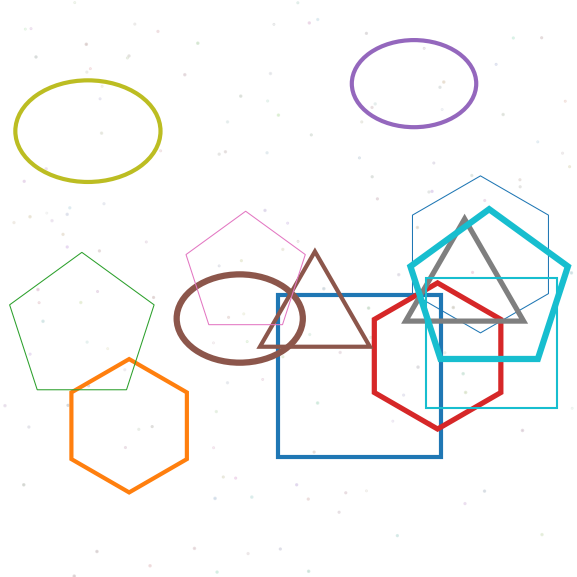[{"shape": "square", "thickness": 2, "radius": 0.7, "center": [0.623, 0.349]}, {"shape": "hexagon", "thickness": 0.5, "radius": 0.68, "center": [0.832, 0.559]}, {"shape": "hexagon", "thickness": 2, "radius": 0.58, "center": [0.224, 0.262]}, {"shape": "pentagon", "thickness": 0.5, "radius": 0.66, "center": [0.142, 0.431]}, {"shape": "hexagon", "thickness": 2.5, "radius": 0.63, "center": [0.758, 0.383]}, {"shape": "oval", "thickness": 2, "radius": 0.54, "center": [0.717, 0.854]}, {"shape": "triangle", "thickness": 2, "radius": 0.55, "center": [0.545, 0.454]}, {"shape": "oval", "thickness": 3, "radius": 0.55, "center": [0.415, 0.448]}, {"shape": "pentagon", "thickness": 0.5, "radius": 0.54, "center": [0.425, 0.525]}, {"shape": "triangle", "thickness": 2.5, "radius": 0.59, "center": [0.805, 0.502]}, {"shape": "oval", "thickness": 2, "radius": 0.63, "center": [0.152, 0.772]}, {"shape": "square", "thickness": 1, "radius": 0.57, "center": [0.851, 0.405]}, {"shape": "pentagon", "thickness": 3, "radius": 0.72, "center": [0.847, 0.494]}]